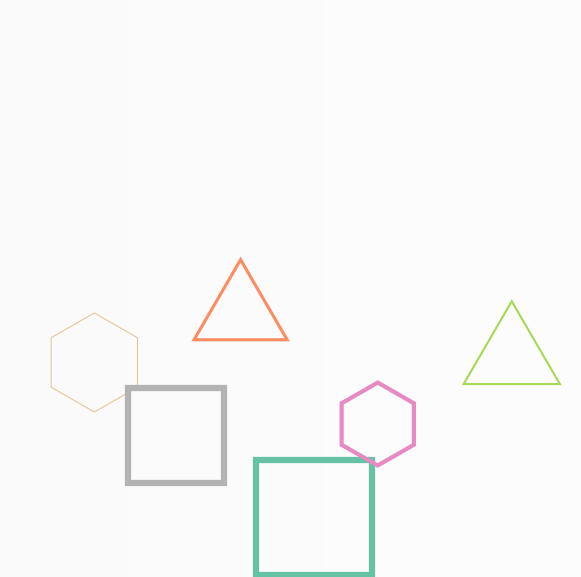[{"shape": "square", "thickness": 3, "radius": 0.5, "center": [0.541, 0.103]}, {"shape": "triangle", "thickness": 1.5, "radius": 0.46, "center": [0.414, 0.457]}, {"shape": "hexagon", "thickness": 2, "radius": 0.36, "center": [0.65, 0.265]}, {"shape": "triangle", "thickness": 1, "radius": 0.48, "center": [0.88, 0.382]}, {"shape": "hexagon", "thickness": 0.5, "radius": 0.43, "center": [0.162, 0.371]}, {"shape": "square", "thickness": 3, "radius": 0.41, "center": [0.303, 0.245]}]